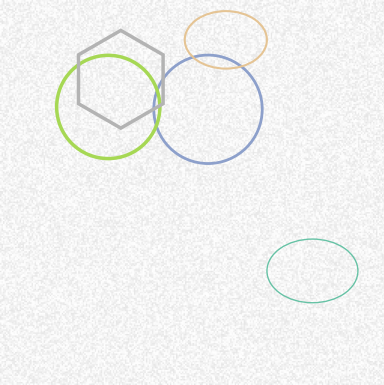[{"shape": "oval", "thickness": 1, "radius": 0.59, "center": [0.812, 0.296]}, {"shape": "circle", "thickness": 2, "radius": 0.7, "center": [0.54, 0.716]}, {"shape": "circle", "thickness": 2.5, "radius": 0.67, "center": [0.281, 0.722]}, {"shape": "oval", "thickness": 1.5, "radius": 0.53, "center": [0.587, 0.896]}, {"shape": "hexagon", "thickness": 2.5, "radius": 0.63, "center": [0.314, 0.794]}]